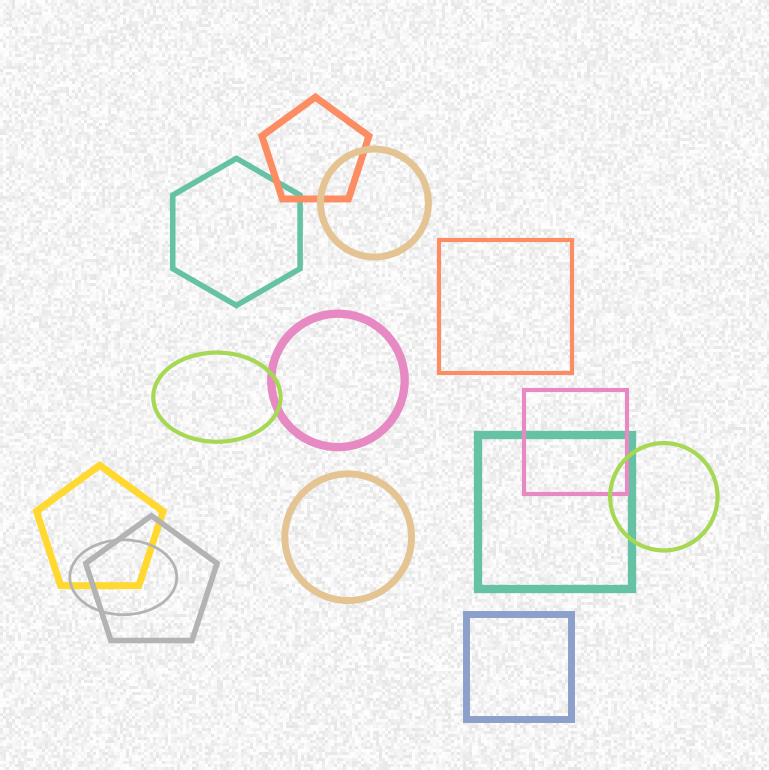[{"shape": "square", "thickness": 3, "radius": 0.5, "center": [0.721, 0.335]}, {"shape": "hexagon", "thickness": 2, "radius": 0.48, "center": [0.307, 0.699]}, {"shape": "pentagon", "thickness": 2.5, "radius": 0.37, "center": [0.41, 0.801]}, {"shape": "square", "thickness": 1.5, "radius": 0.43, "center": [0.656, 0.602]}, {"shape": "square", "thickness": 2.5, "radius": 0.34, "center": [0.674, 0.134]}, {"shape": "circle", "thickness": 3, "radius": 0.43, "center": [0.439, 0.506]}, {"shape": "square", "thickness": 1.5, "radius": 0.34, "center": [0.747, 0.426]}, {"shape": "circle", "thickness": 1.5, "radius": 0.35, "center": [0.862, 0.355]}, {"shape": "oval", "thickness": 1.5, "radius": 0.41, "center": [0.282, 0.484]}, {"shape": "pentagon", "thickness": 2.5, "radius": 0.43, "center": [0.13, 0.309]}, {"shape": "circle", "thickness": 2.5, "radius": 0.41, "center": [0.452, 0.302]}, {"shape": "circle", "thickness": 2.5, "radius": 0.35, "center": [0.486, 0.736]}, {"shape": "pentagon", "thickness": 2, "radius": 0.45, "center": [0.197, 0.241]}, {"shape": "oval", "thickness": 1, "radius": 0.35, "center": [0.16, 0.25]}]